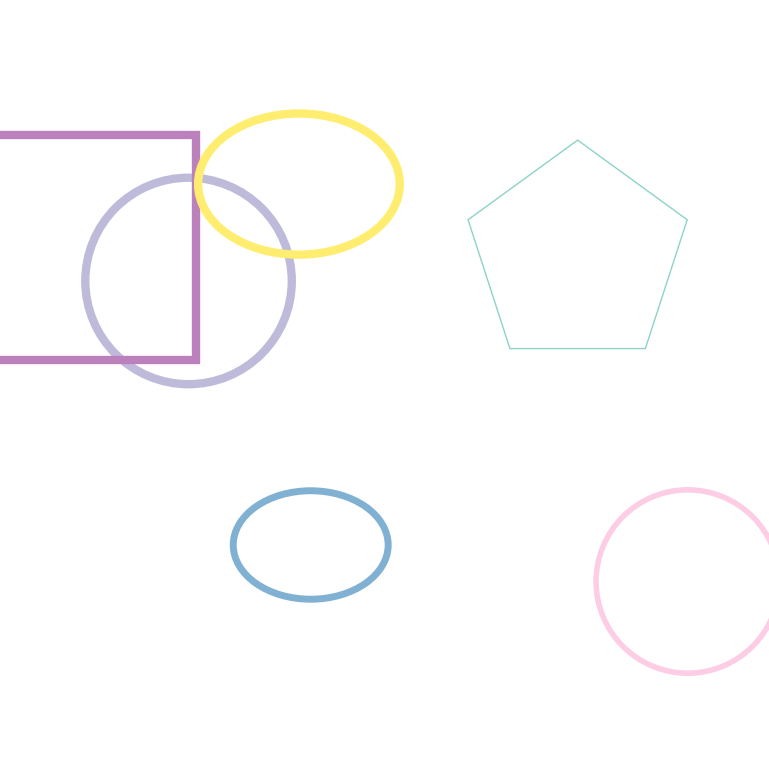[{"shape": "pentagon", "thickness": 0.5, "radius": 0.75, "center": [0.75, 0.668]}, {"shape": "circle", "thickness": 3, "radius": 0.67, "center": [0.245, 0.635]}, {"shape": "oval", "thickness": 2.5, "radius": 0.5, "center": [0.404, 0.292]}, {"shape": "circle", "thickness": 2, "radius": 0.6, "center": [0.893, 0.245]}, {"shape": "square", "thickness": 3, "radius": 0.73, "center": [0.108, 0.679]}, {"shape": "oval", "thickness": 3, "radius": 0.65, "center": [0.388, 0.761]}]